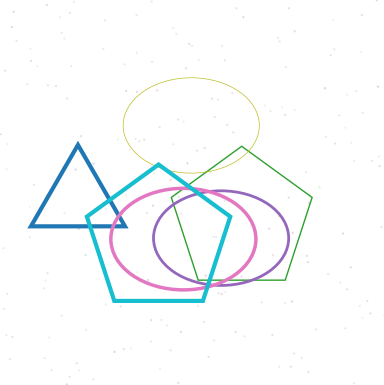[{"shape": "triangle", "thickness": 3, "radius": 0.7, "center": [0.202, 0.483]}, {"shape": "pentagon", "thickness": 1, "radius": 0.96, "center": [0.628, 0.428]}, {"shape": "oval", "thickness": 2, "radius": 0.88, "center": [0.574, 0.381]}, {"shape": "oval", "thickness": 2.5, "radius": 0.94, "center": [0.476, 0.379]}, {"shape": "oval", "thickness": 0.5, "radius": 0.88, "center": [0.497, 0.674]}, {"shape": "pentagon", "thickness": 3, "radius": 0.98, "center": [0.412, 0.377]}]